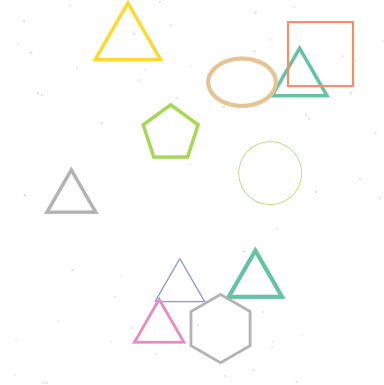[{"shape": "triangle", "thickness": 2.5, "radius": 0.41, "center": [0.778, 0.792]}, {"shape": "triangle", "thickness": 3, "radius": 0.4, "center": [0.663, 0.269]}, {"shape": "square", "thickness": 1.5, "radius": 0.42, "center": [0.833, 0.86]}, {"shape": "triangle", "thickness": 1, "radius": 0.37, "center": [0.467, 0.254]}, {"shape": "triangle", "thickness": 2, "radius": 0.37, "center": [0.413, 0.148]}, {"shape": "pentagon", "thickness": 2.5, "radius": 0.37, "center": [0.443, 0.653]}, {"shape": "circle", "thickness": 0.5, "radius": 0.41, "center": [0.702, 0.55]}, {"shape": "triangle", "thickness": 2.5, "radius": 0.49, "center": [0.332, 0.894]}, {"shape": "oval", "thickness": 3, "radius": 0.44, "center": [0.629, 0.786]}, {"shape": "triangle", "thickness": 2.5, "radius": 0.37, "center": [0.185, 0.485]}, {"shape": "hexagon", "thickness": 2, "radius": 0.44, "center": [0.573, 0.146]}]